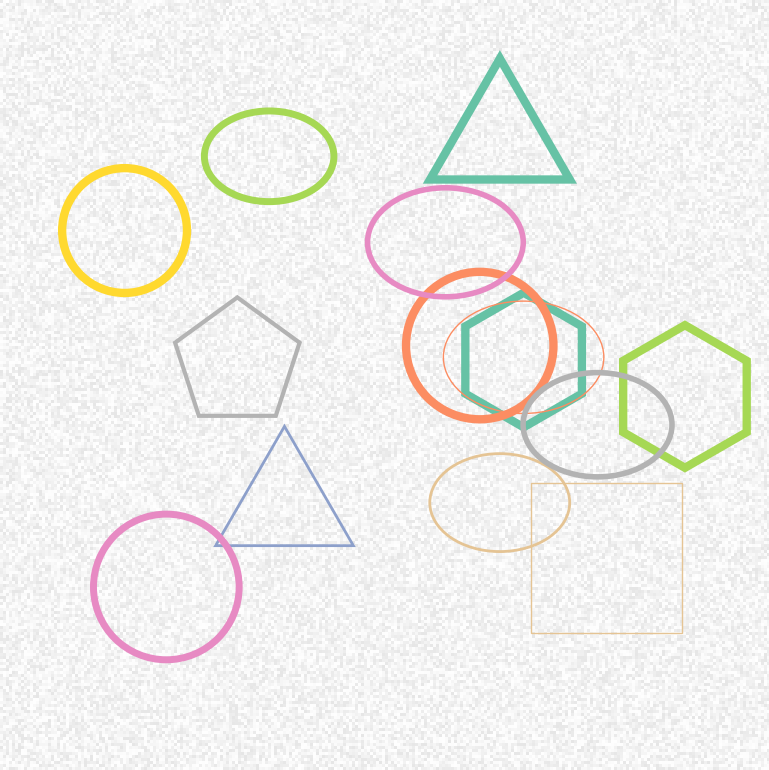[{"shape": "triangle", "thickness": 3, "radius": 0.52, "center": [0.649, 0.819]}, {"shape": "hexagon", "thickness": 3, "radius": 0.44, "center": [0.68, 0.532]}, {"shape": "circle", "thickness": 3, "radius": 0.48, "center": [0.623, 0.551]}, {"shape": "oval", "thickness": 0.5, "radius": 0.52, "center": [0.68, 0.536]}, {"shape": "triangle", "thickness": 1, "radius": 0.52, "center": [0.369, 0.343]}, {"shape": "circle", "thickness": 2.5, "radius": 0.47, "center": [0.216, 0.238]}, {"shape": "oval", "thickness": 2, "radius": 0.51, "center": [0.578, 0.685]}, {"shape": "oval", "thickness": 2.5, "radius": 0.42, "center": [0.35, 0.797]}, {"shape": "hexagon", "thickness": 3, "radius": 0.46, "center": [0.89, 0.485]}, {"shape": "circle", "thickness": 3, "radius": 0.41, "center": [0.162, 0.701]}, {"shape": "oval", "thickness": 1, "radius": 0.45, "center": [0.649, 0.347]}, {"shape": "square", "thickness": 0.5, "radius": 0.49, "center": [0.788, 0.275]}, {"shape": "pentagon", "thickness": 1.5, "radius": 0.43, "center": [0.308, 0.529]}, {"shape": "oval", "thickness": 2, "radius": 0.48, "center": [0.776, 0.448]}]